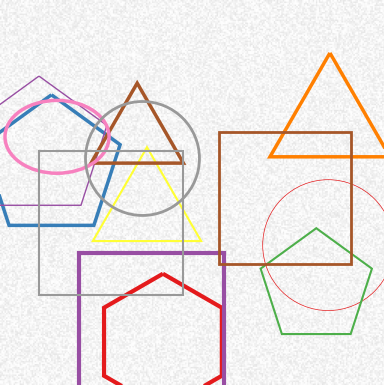[{"shape": "circle", "thickness": 0.5, "radius": 0.85, "center": [0.852, 0.363]}, {"shape": "hexagon", "thickness": 3, "radius": 0.88, "center": [0.423, 0.112]}, {"shape": "pentagon", "thickness": 2.5, "radius": 0.94, "center": [0.134, 0.566]}, {"shape": "pentagon", "thickness": 1.5, "radius": 0.76, "center": [0.821, 0.255]}, {"shape": "pentagon", "thickness": 1, "radius": 0.93, "center": [0.101, 0.617]}, {"shape": "square", "thickness": 3, "radius": 0.94, "center": [0.394, 0.155]}, {"shape": "triangle", "thickness": 2.5, "radius": 0.9, "center": [0.857, 0.683]}, {"shape": "triangle", "thickness": 1.5, "radius": 0.81, "center": [0.382, 0.455]}, {"shape": "square", "thickness": 2, "radius": 0.86, "center": [0.74, 0.486]}, {"shape": "triangle", "thickness": 2.5, "radius": 0.69, "center": [0.356, 0.646]}, {"shape": "oval", "thickness": 2.5, "radius": 0.68, "center": [0.148, 0.645]}, {"shape": "circle", "thickness": 2, "radius": 0.74, "center": [0.37, 0.588]}, {"shape": "square", "thickness": 1.5, "radius": 0.93, "center": [0.288, 0.421]}]